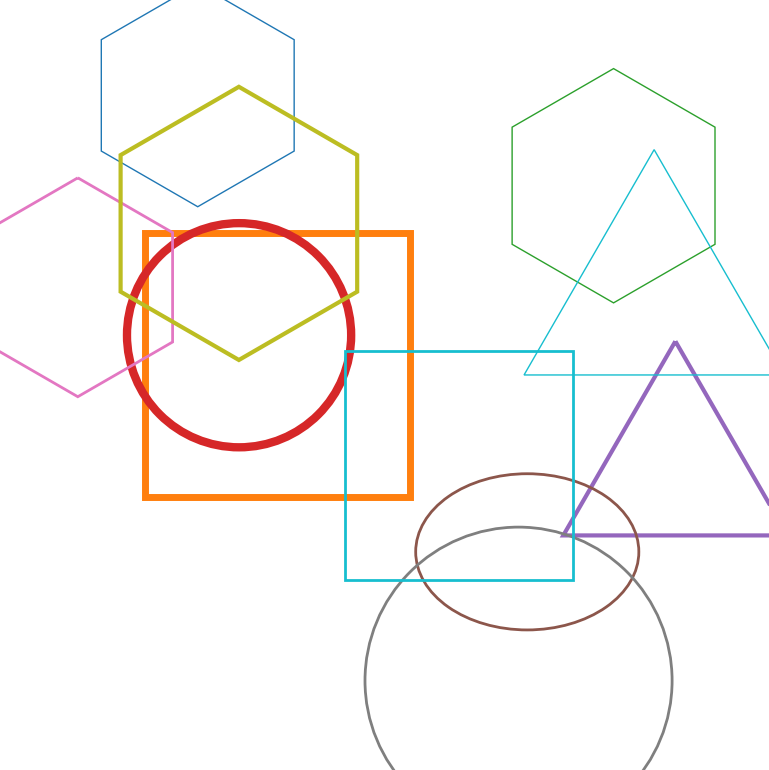[{"shape": "hexagon", "thickness": 0.5, "radius": 0.72, "center": [0.257, 0.876]}, {"shape": "square", "thickness": 2.5, "radius": 0.86, "center": [0.36, 0.526]}, {"shape": "hexagon", "thickness": 0.5, "radius": 0.76, "center": [0.797, 0.759]}, {"shape": "circle", "thickness": 3, "radius": 0.73, "center": [0.31, 0.565]}, {"shape": "triangle", "thickness": 1.5, "radius": 0.84, "center": [0.877, 0.389]}, {"shape": "oval", "thickness": 1, "radius": 0.72, "center": [0.685, 0.283]}, {"shape": "hexagon", "thickness": 1, "radius": 0.71, "center": [0.101, 0.627]}, {"shape": "circle", "thickness": 1, "radius": 1.0, "center": [0.673, 0.116]}, {"shape": "hexagon", "thickness": 1.5, "radius": 0.89, "center": [0.31, 0.71]}, {"shape": "square", "thickness": 1, "radius": 0.74, "center": [0.596, 0.395]}, {"shape": "triangle", "thickness": 0.5, "radius": 0.98, "center": [0.85, 0.611]}]